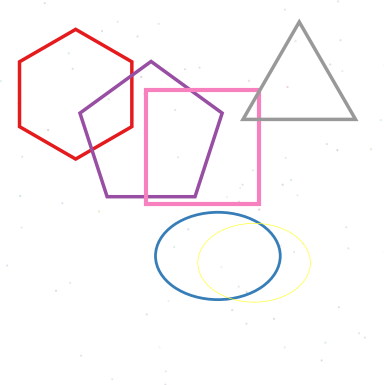[{"shape": "hexagon", "thickness": 2.5, "radius": 0.84, "center": [0.197, 0.755]}, {"shape": "oval", "thickness": 2, "radius": 0.81, "center": [0.566, 0.335]}, {"shape": "pentagon", "thickness": 2.5, "radius": 0.97, "center": [0.392, 0.646]}, {"shape": "oval", "thickness": 0.5, "radius": 0.73, "center": [0.66, 0.318]}, {"shape": "square", "thickness": 3, "radius": 0.74, "center": [0.525, 0.617]}, {"shape": "triangle", "thickness": 2.5, "radius": 0.84, "center": [0.777, 0.774]}]